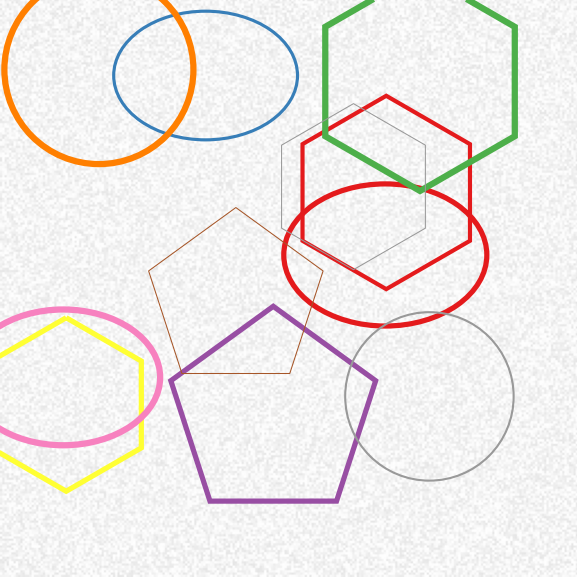[{"shape": "oval", "thickness": 2.5, "radius": 0.88, "center": [0.667, 0.558]}, {"shape": "hexagon", "thickness": 2, "radius": 0.84, "center": [0.669, 0.666]}, {"shape": "oval", "thickness": 1.5, "radius": 0.8, "center": [0.356, 0.868]}, {"shape": "hexagon", "thickness": 3, "radius": 0.95, "center": [0.727, 0.858]}, {"shape": "pentagon", "thickness": 2.5, "radius": 0.93, "center": [0.473, 0.282]}, {"shape": "circle", "thickness": 3, "radius": 0.82, "center": [0.171, 0.879]}, {"shape": "hexagon", "thickness": 2.5, "radius": 0.75, "center": [0.115, 0.299]}, {"shape": "pentagon", "thickness": 0.5, "radius": 0.79, "center": [0.408, 0.481]}, {"shape": "oval", "thickness": 3, "radius": 0.84, "center": [0.109, 0.346]}, {"shape": "hexagon", "thickness": 0.5, "radius": 0.72, "center": [0.612, 0.676]}, {"shape": "circle", "thickness": 1, "radius": 0.73, "center": [0.744, 0.313]}]